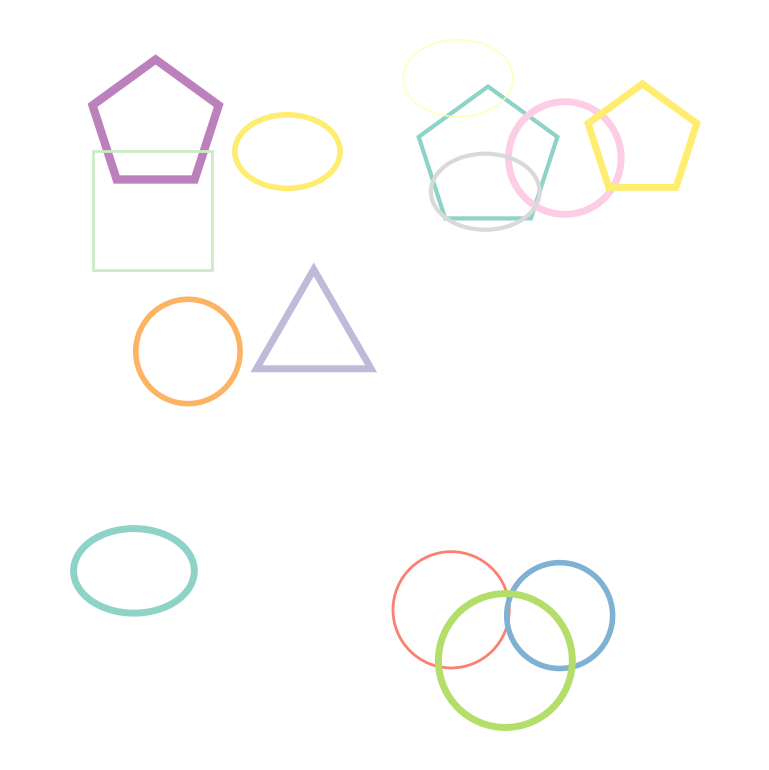[{"shape": "oval", "thickness": 2.5, "radius": 0.39, "center": [0.174, 0.259]}, {"shape": "pentagon", "thickness": 1.5, "radius": 0.47, "center": [0.634, 0.793]}, {"shape": "oval", "thickness": 0.5, "radius": 0.36, "center": [0.595, 0.898]}, {"shape": "triangle", "thickness": 2.5, "radius": 0.43, "center": [0.408, 0.564]}, {"shape": "circle", "thickness": 1, "radius": 0.38, "center": [0.586, 0.208]}, {"shape": "circle", "thickness": 2, "radius": 0.34, "center": [0.727, 0.201]}, {"shape": "circle", "thickness": 2, "radius": 0.34, "center": [0.244, 0.544]}, {"shape": "circle", "thickness": 2.5, "radius": 0.43, "center": [0.656, 0.142]}, {"shape": "circle", "thickness": 2.5, "radius": 0.37, "center": [0.734, 0.795]}, {"shape": "oval", "thickness": 1.5, "radius": 0.35, "center": [0.63, 0.751]}, {"shape": "pentagon", "thickness": 3, "radius": 0.43, "center": [0.202, 0.837]}, {"shape": "square", "thickness": 1, "radius": 0.39, "center": [0.198, 0.726]}, {"shape": "pentagon", "thickness": 2.5, "radius": 0.37, "center": [0.834, 0.817]}, {"shape": "oval", "thickness": 2, "radius": 0.34, "center": [0.373, 0.803]}]